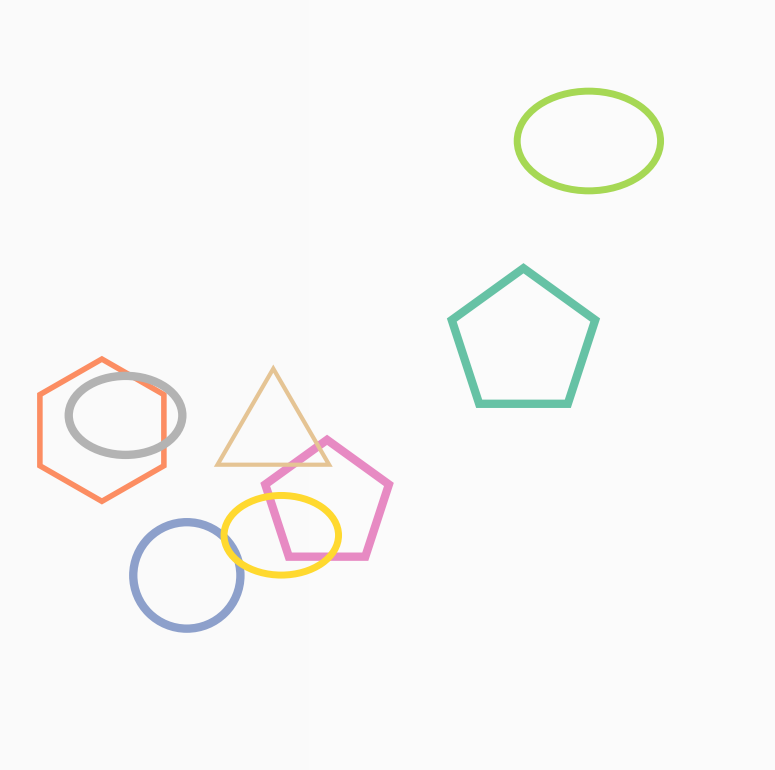[{"shape": "pentagon", "thickness": 3, "radius": 0.49, "center": [0.675, 0.554]}, {"shape": "hexagon", "thickness": 2, "radius": 0.46, "center": [0.131, 0.441]}, {"shape": "circle", "thickness": 3, "radius": 0.35, "center": [0.241, 0.253]}, {"shape": "pentagon", "thickness": 3, "radius": 0.42, "center": [0.422, 0.345]}, {"shape": "oval", "thickness": 2.5, "radius": 0.46, "center": [0.76, 0.817]}, {"shape": "oval", "thickness": 2.5, "radius": 0.37, "center": [0.363, 0.305]}, {"shape": "triangle", "thickness": 1.5, "radius": 0.42, "center": [0.353, 0.438]}, {"shape": "oval", "thickness": 3, "radius": 0.37, "center": [0.162, 0.461]}]